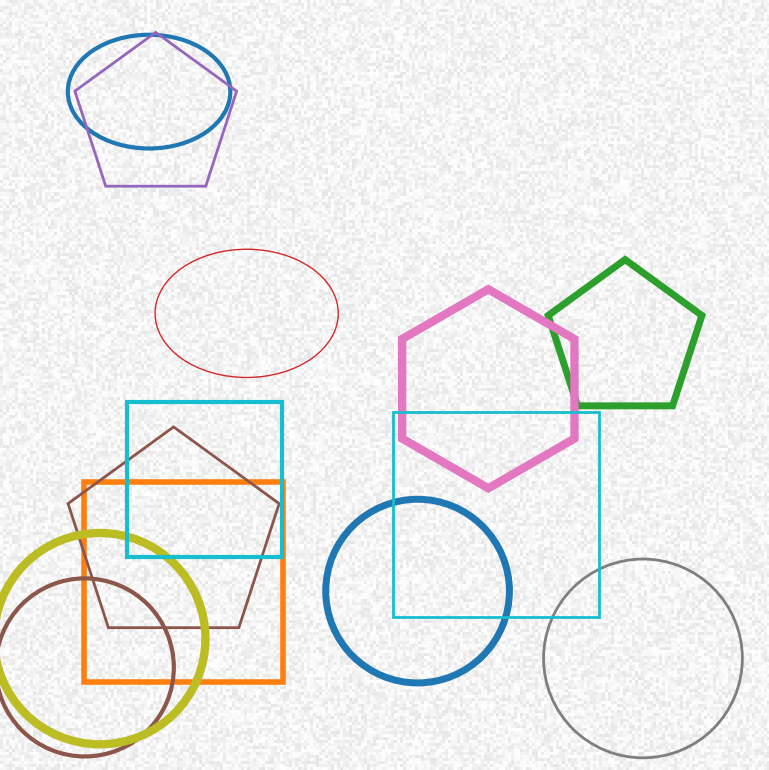[{"shape": "circle", "thickness": 2.5, "radius": 0.6, "center": [0.542, 0.232]}, {"shape": "oval", "thickness": 1.5, "radius": 0.53, "center": [0.194, 0.881]}, {"shape": "square", "thickness": 2, "radius": 0.65, "center": [0.238, 0.244]}, {"shape": "pentagon", "thickness": 2.5, "radius": 0.52, "center": [0.812, 0.558]}, {"shape": "oval", "thickness": 0.5, "radius": 0.59, "center": [0.32, 0.593]}, {"shape": "pentagon", "thickness": 1, "radius": 0.55, "center": [0.202, 0.848]}, {"shape": "circle", "thickness": 1.5, "radius": 0.58, "center": [0.11, 0.133]}, {"shape": "pentagon", "thickness": 1, "radius": 0.72, "center": [0.225, 0.301]}, {"shape": "hexagon", "thickness": 3, "radius": 0.65, "center": [0.634, 0.495]}, {"shape": "circle", "thickness": 1, "radius": 0.65, "center": [0.835, 0.145]}, {"shape": "circle", "thickness": 3, "radius": 0.69, "center": [0.13, 0.171]}, {"shape": "square", "thickness": 1.5, "radius": 0.5, "center": [0.266, 0.377]}, {"shape": "square", "thickness": 1, "radius": 0.67, "center": [0.644, 0.332]}]